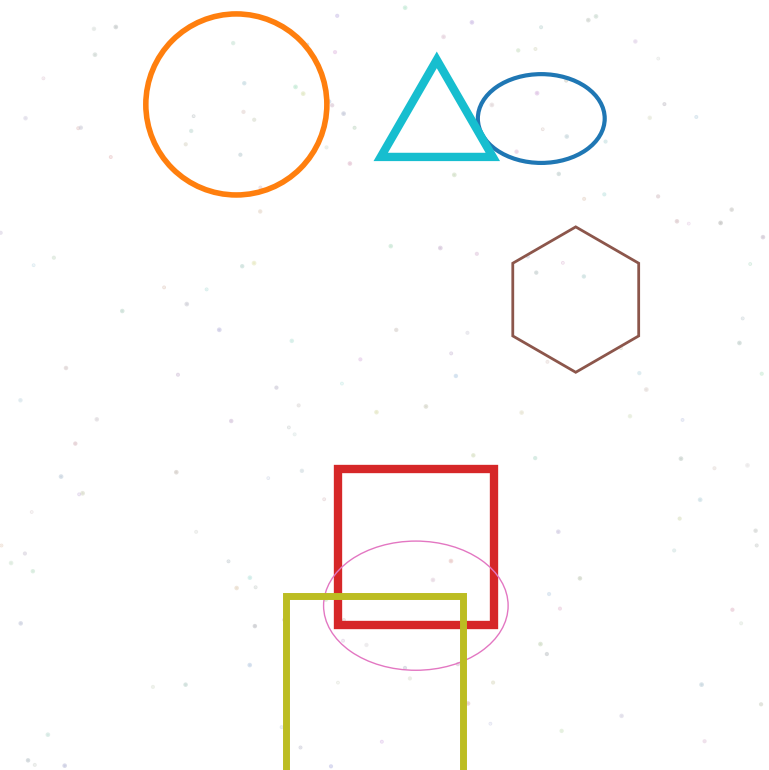[{"shape": "oval", "thickness": 1.5, "radius": 0.41, "center": [0.703, 0.846]}, {"shape": "circle", "thickness": 2, "radius": 0.59, "center": [0.307, 0.864]}, {"shape": "square", "thickness": 3, "radius": 0.51, "center": [0.54, 0.29]}, {"shape": "hexagon", "thickness": 1, "radius": 0.47, "center": [0.748, 0.611]}, {"shape": "oval", "thickness": 0.5, "radius": 0.6, "center": [0.54, 0.213]}, {"shape": "square", "thickness": 2.5, "radius": 0.57, "center": [0.486, 0.111]}, {"shape": "triangle", "thickness": 3, "radius": 0.42, "center": [0.567, 0.838]}]